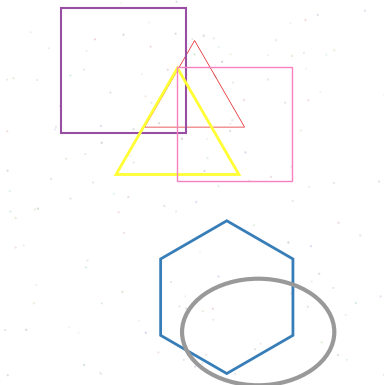[{"shape": "triangle", "thickness": 0.5, "radius": 0.75, "center": [0.505, 0.745]}, {"shape": "hexagon", "thickness": 2, "radius": 0.99, "center": [0.589, 0.228]}, {"shape": "square", "thickness": 1.5, "radius": 0.81, "center": [0.321, 0.818]}, {"shape": "triangle", "thickness": 2, "radius": 0.92, "center": [0.461, 0.639]}, {"shape": "square", "thickness": 1, "radius": 0.74, "center": [0.609, 0.678]}, {"shape": "oval", "thickness": 3, "radius": 0.99, "center": [0.671, 0.138]}]